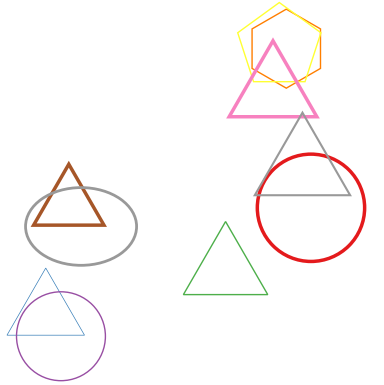[{"shape": "circle", "thickness": 2.5, "radius": 0.7, "center": [0.808, 0.46]}, {"shape": "triangle", "thickness": 0.5, "radius": 0.58, "center": [0.119, 0.188]}, {"shape": "triangle", "thickness": 1, "radius": 0.63, "center": [0.586, 0.298]}, {"shape": "circle", "thickness": 1, "radius": 0.58, "center": [0.158, 0.127]}, {"shape": "hexagon", "thickness": 1, "radius": 0.51, "center": [0.744, 0.874]}, {"shape": "pentagon", "thickness": 1, "radius": 0.57, "center": [0.725, 0.88]}, {"shape": "triangle", "thickness": 2.5, "radius": 0.53, "center": [0.179, 0.468]}, {"shape": "triangle", "thickness": 2.5, "radius": 0.66, "center": [0.709, 0.763]}, {"shape": "oval", "thickness": 2, "radius": 0.72, "center": [0.211, 0.412]}, {"shape": "triangle", "thickness": 1.5, "radius": 0.71, "center": [0.786, 0.564]}]